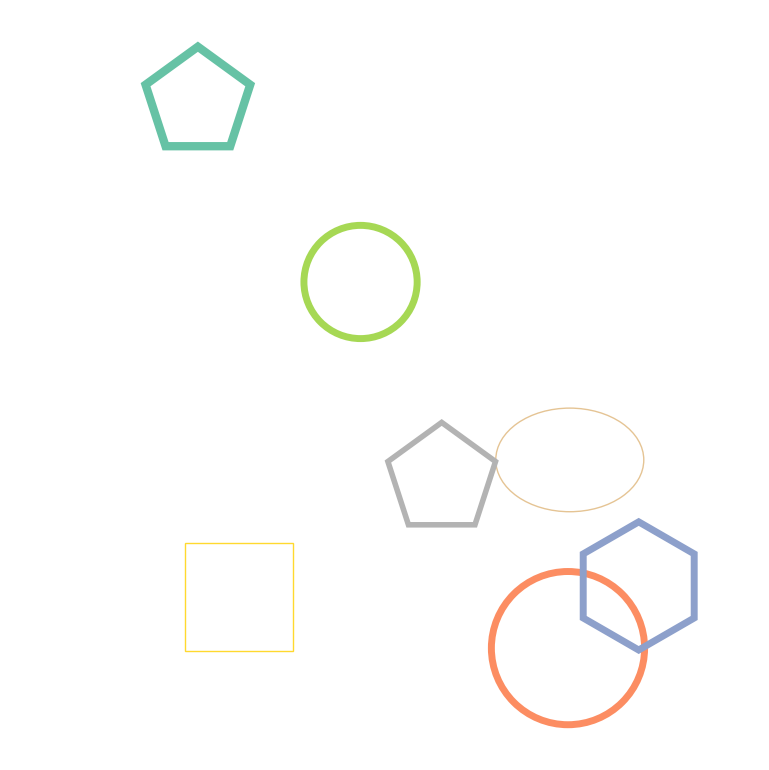[{"shape": "pentagon", "thickness": 3, "radius": 0.36, "center": [0.257, 0.868]}, {"shape": "circle", "thickness": 2.5, "radius": 0.5, "center": [0.738, 0.158]}, {"shape": "hexagon", "thickness": 2.5, "radius": 0.42, "center": [0.829, 0.239]}, {"shape": "circle", "thickness": 2.5, "radius": 0.37, "center": [0.468, 0.634]}, {"shape": "square", "thickness": 0.5, "radius": 0.35, "center": [0.31, 0.225]}, {"shape": "oval", "thickness": 0.5, "radius": 0.48, "center": [0.74, 0.403]}, {"shape": "pentagon", "thickness": 2, "radius": 0.37, "center": [0.574, 0.378]}]